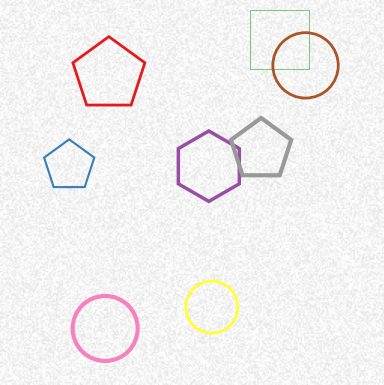[{"shape": "pentagon", "thickness": 2, "radius": 0.49, "center": [0.283, 0.807]}, {"shape": "pentagon", "thickness": 1.5, "radius": 0.34, "center": [0.18, 0.569]}, {"shape": "square", "thickness": 0.5, "radius": 0.38, "center": [0.726, 0.898]}, {"shape": "hexagon", "thickness": 2.5, "radius": 0.46, "center": [0.542, 0.568]}, {"shape": "circle", "thickness": 2, "radius": 0.34, "center": [0.55, 0.202]}, {"shape": "circle", "thickness": 2, "radius": 0.42, "center": [0.794, 0.83]}, {"shape": "circle", "thickness": 3, "radius": 0.42, "center": [0.273, 0.147]}, {"shape": "pentagon", "thickness": 3, "radius": 0.41, "center": [0.678, 0.611]}]